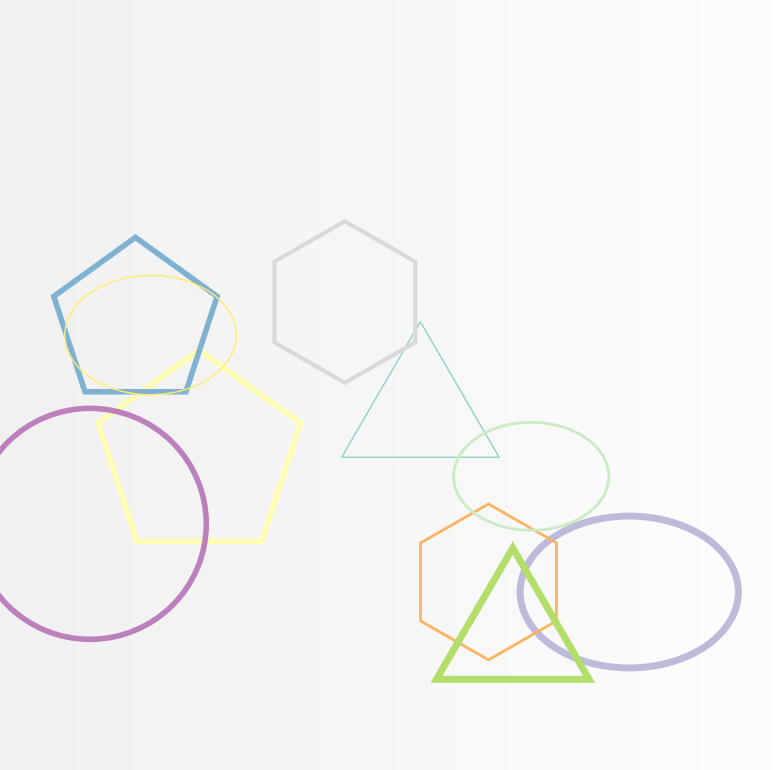[{"shape": "triangle", "thickness": 0.5, "radius": 0.59, "center": [0.542, 0.465]}, {"shape": "pentagon", "thickness": 2, "radius": 0.69, "center": [0.257, 0.408]}, {"shape": "oval", "thickness": 2.5, "radius": 0.7, "center": [0.812, 0.231]}, {"shape": "pentagon", "thickness": 2, "radius": 0.55, "center": [0.175, 0.581]}, {"shape": "hexagon", "thickness": 1, "radius": 0.51, "center": [0.63, 0.244]}, {"shape": "triangle", "thickness": 2.5, "radius": 0.57, "center": [0.662, 0.175]}, {"shape": "hexagon", "thickness": 1.5, "radius": 0.52, "center": [0.445, 0.608]}, {"shape": "circle", "thickness": 2, "radius": 0.75, "center": [0.116, 0.32]}, {"shape": "oval", "thickness": 1, "radius": 0.5, "center": [0.685, 0.381]}, {"shape": "oval", "thickness": 0.5, "radius": 0.55, "center": [0.194, 0.565]}]